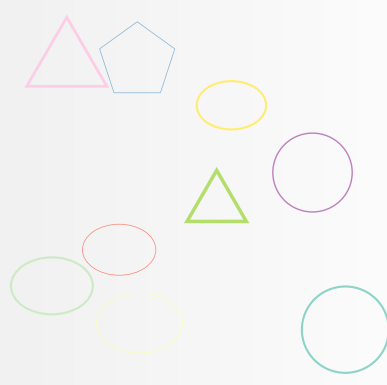[{"shape": "circle", "thickness": 1.5, "radius": 0.56, "center": [0.891, 0.144]}, {"shape": "oval", "thickness": 0.5, "radius": 0.55, "center": [0.36, 0.161]}, {"shape": "oval", "thickness": 0.5, "radius": 0.47, "center": [0.308, 0.351]}, {"shape": "pentagon", "thickness": 0.5, "radius": 0.51, "center": [0.354, 0.841]}, {"shape": "triangle", "thickness": 2.5, "radius": 0.44, "center": [0.559, 0.469]}, {"shape": "triangle", "thickness": 2, "radius": 0.6, "center": [0.172, 0.836]}, {"shape": "circle", "thickness": 1, "radius": 0.51, "center": [0.806, 0.552]}, {"shape": "oval", "thickness": 1.5, "radius": 0.53, "center": [0.134, 0.257]}, {"shape": "oval", "thickness": 1.5, "radius": 0.45, "center": [0.597, 0.727]}]